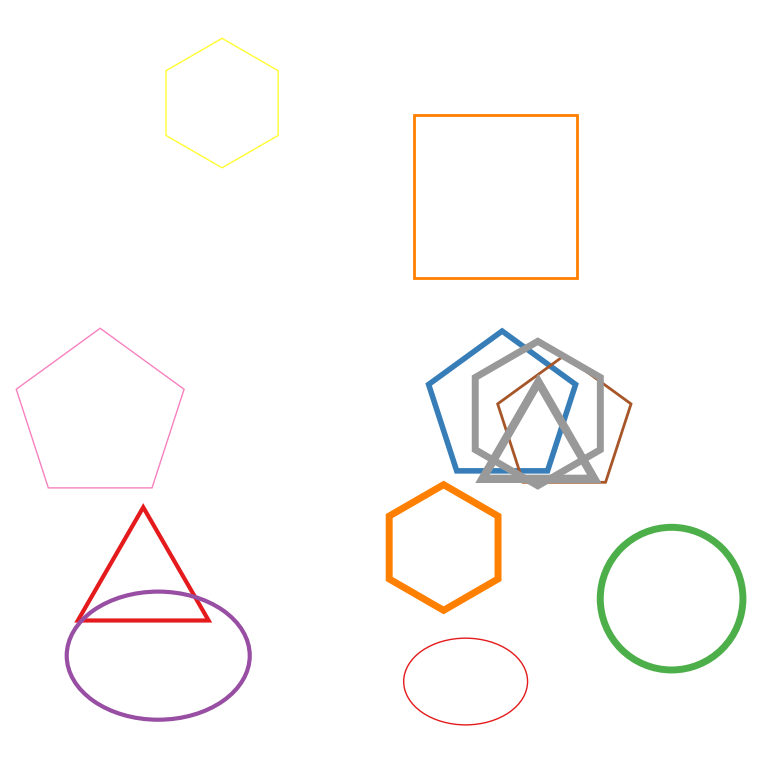[{"shape": "oval", "thickness": 0.5, "radius": 0.4, "center": [0.605, 0.115]}, {"shape": "triangle", "thickness": 1.5, "radius": 0.49, "center": [0.186, 0.243]}, {"shape": "pentagon", "thickness": 2, "radius": 0.5, "center": [0.652, 0.47]}, {"shape": "circle", "thickness": 2.5, "radius": 0.46, "center": [0.872, 0.223]}, {"shape": "oval", "thickness": 1.5, "radius": 0.59, "center": [0.205, 0.148]}, {"shape": "square", "thickness": 1, "radius": 0.53, "center": [0.643, 0.745]}, {"shape": "hexagon", "thickness": 2.5, "radius": 0.41, "center": [0.576, 0.289]}, {"shape": "hexagon", "thickness": 0.5, "radius": 0.42, "center": [0.288, 0.866]}, {"shape": "pentagon", "thickness": 1, "radius": 0.46, "center": [0.733, 0.447]}, {"shape": "pentagon", "thickness": 0.5, "radius": 0.57, "center": [0.13, 0.459]}, {"shape": "triangle", "thickness": 3, "radius": 0.42, "center": [0.699, 0.42]}, {"shape": "hexagon", "thickness": 2.5, "radius": 0.47, "center": [0.698, 0.463]}]